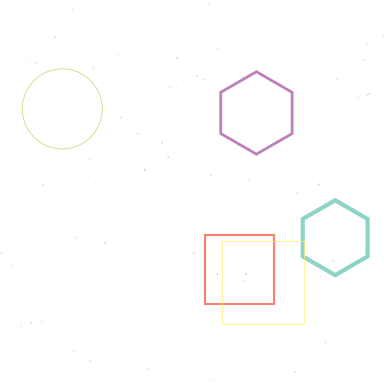[{"shape": "hexagon", "thickness": 3, "radius": 0.49, "center": [0.871, 0.383]}, {"shape": "square", "thickness": 1.5, "radius": 0.45, "center": [0.623, 0.3]}, {"shape": "circle", "thickness": 0.5, "radius": 0.52, "center": [0.162, 0.717]}, {"shape": "hexagon", "thickness": 2, "radius": 0.54, "center": [0.666, 0.707]}, {"shape": "square", "thickness": 0.5, "radius": 0.54, "center": [0.683, 0.267]}]